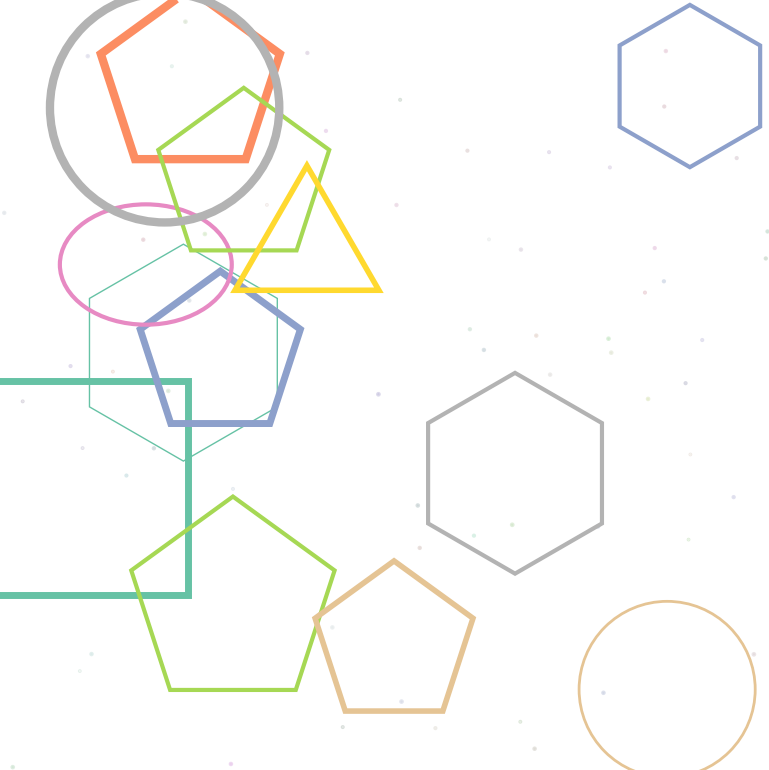[{"shape": "square", "thickness": 2.5, "radius": 0.7, "center": [0.105, 0.366]}, {"shape": "hexagon", "thickness": 0.5, "radius": 0.7, "center": [0.238, 0.542]}, {"shape": "pentagon", "thickness": 3, "radius": 0.61, "center": [0.247, 0.892]}, {"shape": "pentagon", "thickness": 2.5, "radius": 0.55, "center": [0.286, 0.538]}, {"shape": "hexagon", "thickness": 1.5, "radius": 0.53, "center": [0.896, 0.888]}, {"shape": "oval", "thickness": 1.5, "radius": 0.56, "center": [0.189, 0.656]}, {"shape": "pentagon", "thickness": 1.5, "radius": 0.69, "center": [0.303, 0.216]}, {"shape": "pentagon", "thickness": 1.5, "radius": 0.58, "center": [0.317, 0.769]}, {"shape": "triangle", "thickness": 2, "radius": 0.54, "center": [0.399, 0.677]}, {"shape": "pentagon", "thickness": 2, "radius": 0.54, "center": [0.512, 0.164]}, {"shape": "circle", "thickness": 1, "radius": 0.57, "center": [0.866, 0.105]}, {"shape": "circle", "thickness": 3, "radius": 0.74, "center": [0.214, 0.86]}, {"shape": "hexagon", "thickness": 1.5, "radius": 0.65, "center": [0.669, 0.385]}]